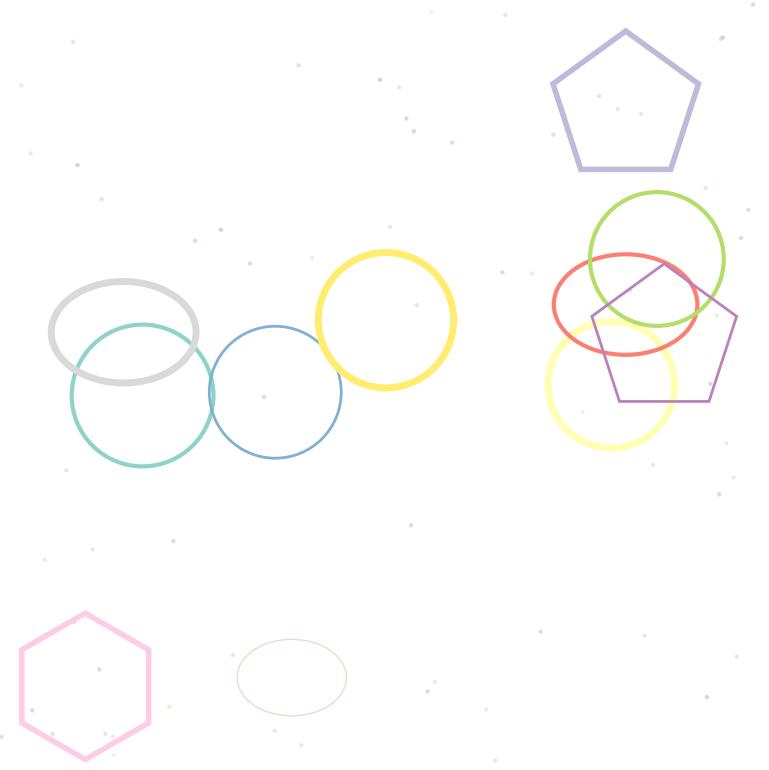[{"shape": "circle", "thickness": 1.5, "radius": 0.46, "center": [0.185, 0.486]}, {"shape": "circle", "thickness": 2.5, "radius": 0.41, "center": [0.794, 0.5]}, {"shape": "pentagon", "thickness": 2, "radius": 0.5, "center": [0.813, 0.86]}, {"shape": "oval", "thickness": 1.5, "radius": 0.47, "center": [0.812, 0.604]}, {"shape": "circle", "thickness": 1, "radius": 0.43, "center": [0.357, 0.491]}, {"shape": "circle", "thickness": 1.5, "radius": 0.43, "center": [0.853, 0.664]}, {"shape": "hexagon", "thickness": 2, "radius": 0.48, "center": [0.111, 0.109]}, {"shape": "oval", "thickness": 2.5, "radius": 0.47, "center": [0.161, 0.569]}, {"shape": "pentagon", "thickness": 1, "radius": 0.49, "center": [0.863, 0.559]}, {"shape": "oval", "thickness": 0.5, "radius": 0.35, "center": [0.379, 0.12]}, {"shape": "circle", "thickness": 2.5, "radius": 0.44, "center": [0.501, 0.584]}]